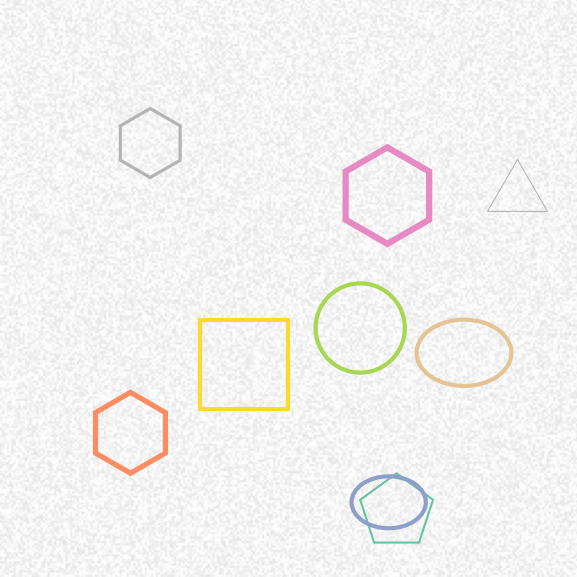[{"shape": "pentagon", "thickness": 1, "radius": 0.33, "center": [0.687, 0.113]}, {"shape": "hexagon", "thickness": 2.5, "radius": 0.35, "center": [0.226, 0.25]}, {"shape": "oval", "thickness": 2, "radius": 0.32, "center": [0.673, 0.129]}, {"shape": "hexagon", "thickness": 3, "radius": 0.42, "center": [0.671, 0.66]}, {"shape": "circle", "thickness": 2, "radius": 0.39, "center": [0.624, 0.431]}, {"shape": "square", "thickness": 2, "radius": 0.38, "center": [0.422, 0.368]}, {"shape": "oval", "thickness": 2, "radius": 0.41, "center": [0.803, 0.388]}, {"shape": "hexagon", "thickness": 1.5, "radius": 0.3, "center": [0.26, 0.752]}, {"shape": "triangle", "thickness": 0.5, "radius": 0.3, "center": [0.896, 0.663]}]